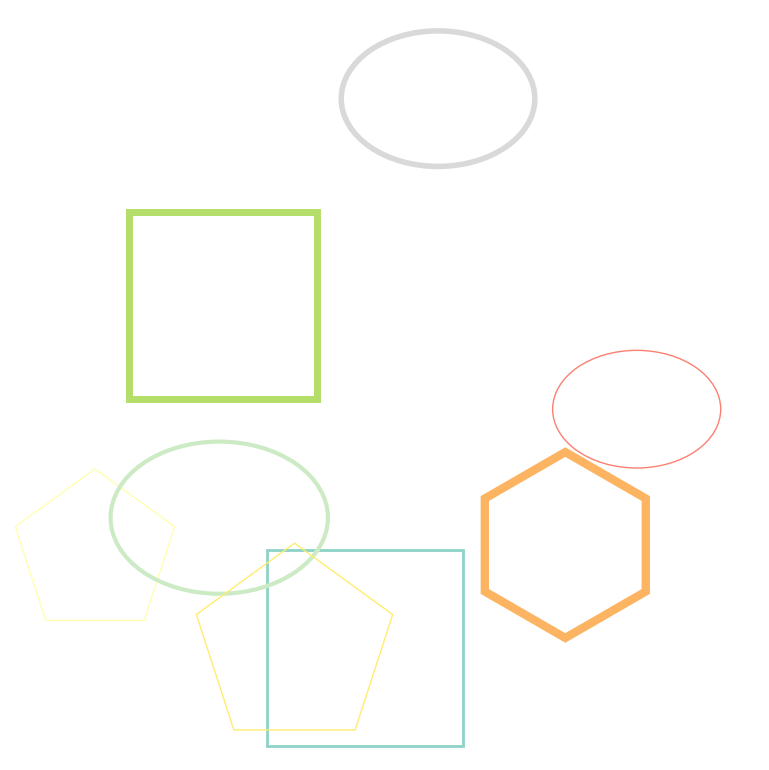[{"shape": "square", "thickness": 1, "radius": 0.64, "center": [0.474, 0.158]}, {"shape": "pentagon", "thickness": 0.5, "radius": 0.54, "center": [0.123, 0.282]}, {"shape": "oval", "thickness": 0.5, "radius": 0.55, "center": [0.827, 0.469]}, {"shape": "hexagon", "thickness": 3, "radius": 0.6, "center": [0.734, 0.292]}, {"shape": "square", "thickness": 2.5, "radius": 0.61, "center": [0.29, 0.603]}, {"shape": "oval", "thickness": 2, "radius": 0.63, "center": [0.569, 0.872]}, {"shape": "oval", "thickness": 1.5, "radius": 0.71, "center": [0.285, 0.328]}, {"shape": "pentagon", "thickness": 0.5, "radius": 0.67, "center": [0.382, 0.16]}]